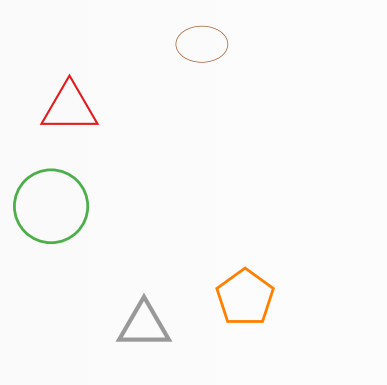[{"shape": "triangle", "thickness": 1.5, "radius": 0.42, "center": [0.179, 0.72]}, {"shape": "circle", "thickness": 2, "radius": 0.47, "center": [0.132, 0.464]}, {"shape": "pentagon", "thickness": 2, "radius": 0.38, "center": [0.633, 0.227]}, {"shape": "oval", "thickness": 0.5, "radius": 0.34, "center": [0.521, 0.885]}, {"shape": "triangle", "thickness": 3, "radius": 0.37, "center": [0.372, 0.155]}]